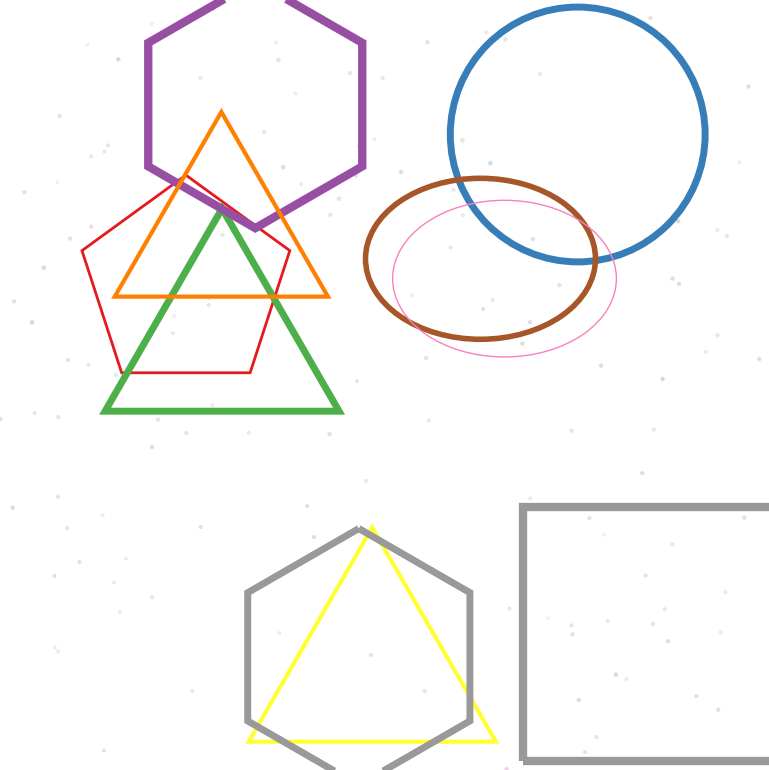[{"shape": "pentagon", "thickness": 1, "radius": 0.71, "center": [0.241, 0.631]}, {"shape": "circle", "thickness": 2.5, "radius": 0.83, "center": [0.75, 0.825]}, {"shape": "triangle", "thickness": 2.5, "radius": 0.88, "center": [0.288, 0.554]}, {"shape": "hexagon", "thickness": 3, "radius": 0.8, "center": [0.332, 0.864]}, {"shape": "triangle", "thickness": 1.5, "radius": 0.8, "center": [0.287, 0.695]}, {"shape": "triangle", "thickness": 1.5, "radius": 0.93, "center": [0.483, 0.129]}, {"shape": "oval", "thickness": 2, "radius": 0.75, "center": [0.624, 0.664]}, {"shape": "oval", "thickness": 0.5, "radius": 0.73, "center": [0.655, 0.638]}, {"shape": "hexagon", "thickness": 2.5, "radius": 0.83, "center": [0.466, 0.147]}, {"shape": "square", "thickness": 3, "radius": 0.83, "center": [0.845, 0.177]}]